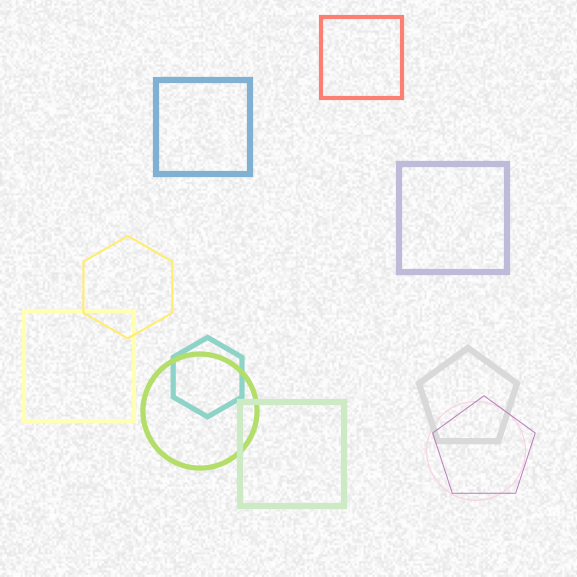[{"shape": "hexagon", "thickness": 2.5, "radius": 0.34, "center": [0.359, 0.346]}, {"shape": "square", "thickness": 2, "radius": 0.48, "center": [0.137, 0.365]}, {"shape": "square", "thickness": 3, "radius": 0.47, "center": [0.785, 0.622]}, {"shape": "square", "thickness": 2, "radius": 0.35, "center": [0.627, 0.899]}, {"shape": "square", "thickness": 3, "radius": 0.41, "center": [0.351, 0.779]}, {"shape": "circle", "thickness": 2.5, "radius": 0.49, "center": [0.346, 0.287]}, {"shape": "circle", "thickness": 0.5, "radius": 0.43, "center": [0.824, 0.218]}, {"shape": "pentagon", "thickness": 3, "radius": 0.45, "center": [0.81, 0.308]}, {"shape": "pentagon", "thickness": 0.5, "radius": 0.47, "center": [0.838, 0.221]}, {"shape": "square", "thickness": 3, "radius": 0.45, "center": [0.506, 0.214]}, {"shape": "hexagon", "thickness": 1, "radius": 0.44, "center": [0.221, 0.502]}]